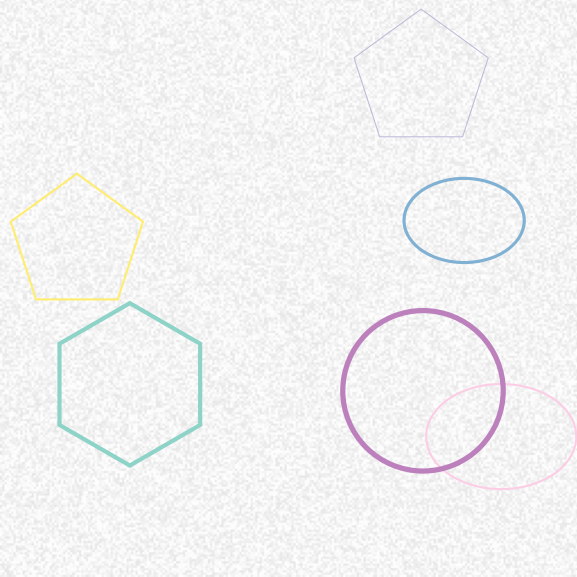[{"shape": "hexagon", "thickness": 2, "radius": 0.7, "center": [0.225, 0.334]}, {"shape": "pentagon", "thickness": 0.5, "radius": 0.61, "center": [0.729, 0.861]}, {"shape": "oval", "thickness": 1.5, "radius": 0.52, "center": [0.804, 0.617]}, {"shape": "oval", "thickness": 1, "radius": 0.65, "center": [0.868, 0.243]}, {"shape": "circle", "thickness": 2.5, "radius": 0.69, "center": [0.732, 0.322]}, {"shape": "pentagon", "thickness": 1, "radius": 0.6, "center": [0.133, 0.578]}]